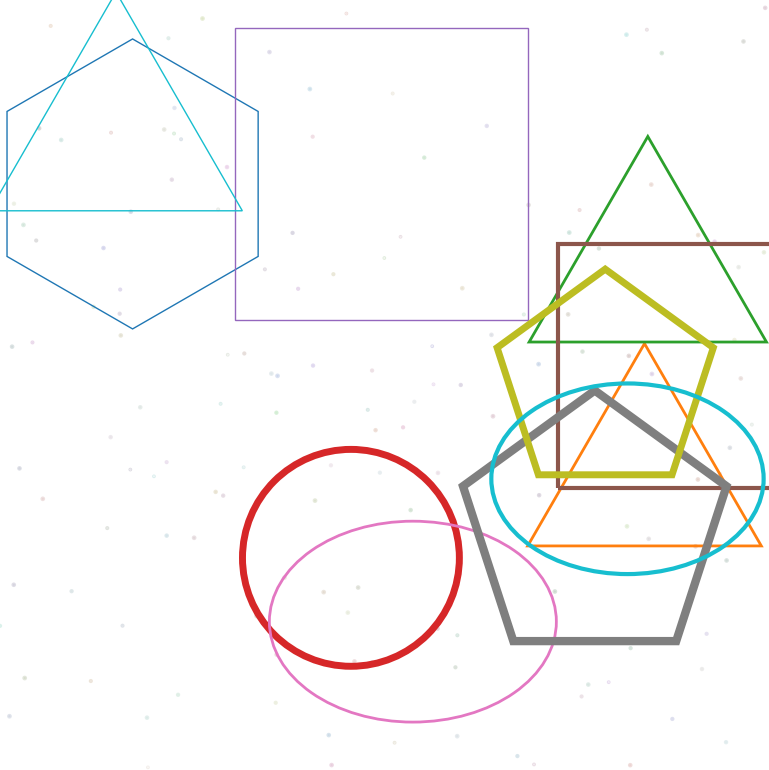[{"shape": "hexagon", "thickness": 0.5, "radius": 0.94, "center": [0.172, 0.761]}, {"shape": "triangle", "thickness": 1, "radius": 0.88, "center": [0.837, 0.379]}, {"shape": "triangle", "thickness": 1, "radius": 0.89, "center": [0.841, 0.645]}, {"shape": "circle", "thickness": 2.5, "radius": 0.7, "center": [0.456, 0.276]}, {"shape": "square", "thickness": 0.5, "radius": 0.95, "center": [0.495, 0.774]}, {"shape": "square", "thickness": 1.5, "radius": 0.79, "center": [0.883, 0.525]}, {"shape": "oval", "thickness": 1, "radius": 0.93, "center": [0.536, 0.193]}, {"shape": "pentagon", "thickness": 3, "radius": 0.9, "center": [0.772, 0.313]}, {"shape": "pentagon", "thickness": 2.5, "radius": 0.74, "center": [0.786, 0.503]}, {"shape": "oval", "thickness": 1.5, "radius": 0.88, "center": [0.815, 0.378]}, {"shape": "triangle", "thickness": 0.5, "radius": 0.95, "center": [0.151, 0.821]}]